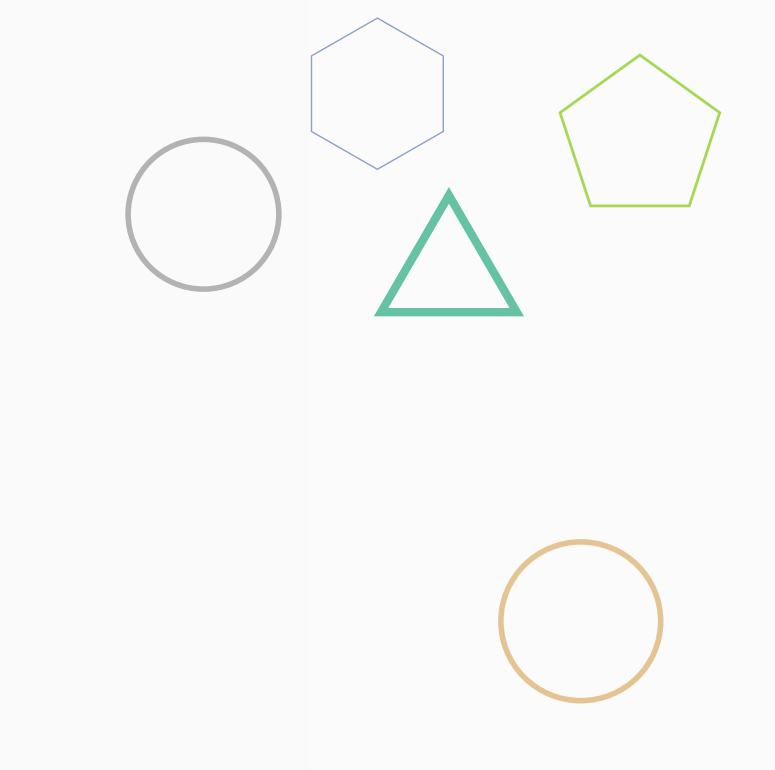[{"shape": "triangle", "thickness": 3, "radius": 0.51, "center": [0.579, 0.645]}, {"shape": "hexagon", "thickness": 0.5, "radius": 0.49, "center": [0.487, 0.878]}, {"shape": "pentagon", "thickness": 1, "radius": 0.54, "center": [0.826, 0.82]}, {"shape": "circle", "thickness": 2, "radius": 0.52, "center": [0.749, 0.193]}, {"shape": "circle", "thickness": 2, "radius": 0.49, "center": [0.263, 0.722]}]